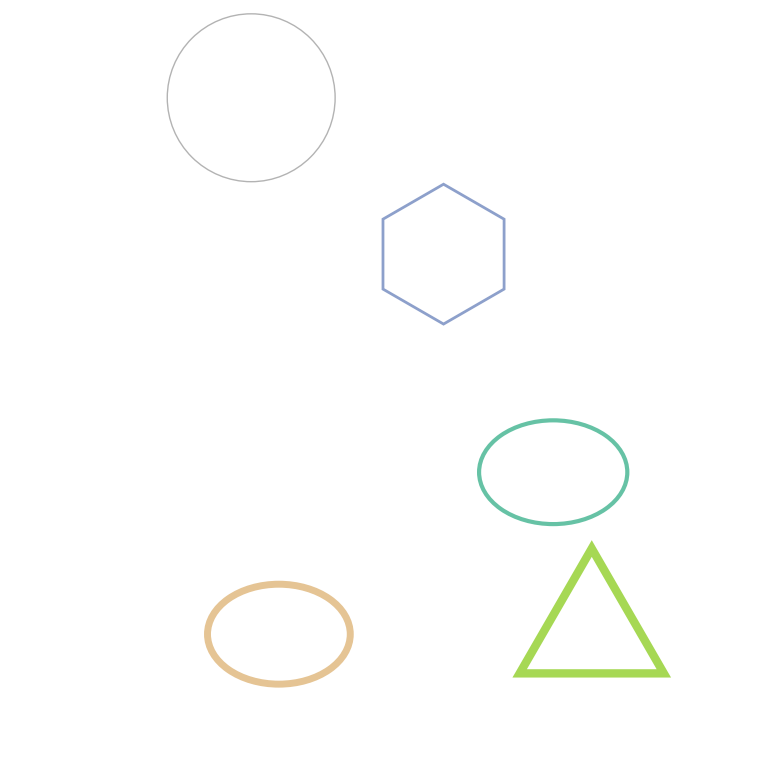[{"shape": "oval", "thickness": 1.5, "radius": 0.48, "center": [0.718, 0.387]}, {"shape": "hexagon", "thickness": 1, "radius": 0.45, "center": [0.576, 0.67]}, {"shape": "triangle", "thickness": 3, "radius": 0.54, "center": [0.769, 0.18]}, {"shape": "oval", "thickness": 2.5, "radius": 0.46, "center": [0.362, 0.176]}, {"shape": "circle", "thickness": 0.5, "radius": 0.55, "center": [0.326, 0.873]}]